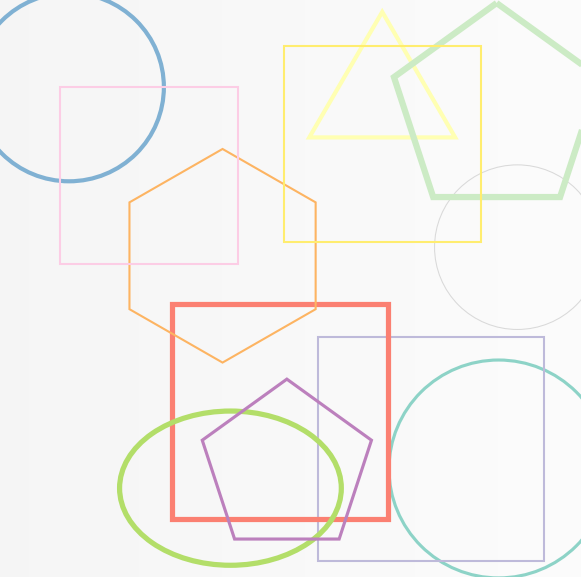[{"shape": "circle", "thickness": 1.5, "radius": 0.94, "center": [0.858, 0.187]}, {"shape": "triangle", "thickness": 2, "radius": 0.72, "center": [0.658, 0.834]}, {"shape": "square", "thickness": 1, "radius": 0.97, "center": [0.742, 0.222]}, {"shape": "square", "thickness": 2.5, "radius": 0.93, "center": [0.481, 0.287]}, {"shape": "circle", "thickness": 2, "radius": 0.82, "center": [0.119, 0.848]}, {"shape": "hexagon", "thickness": 1, "radius": 0.92, "center": [0.383, 0.556]}, {"shape": "oval", "thickness": 2.5, "radius": 0.95, "center": [0.396, 0.154]}, {"shape": "square", "thickness": 1, "radius": 0.76, "center": [0.257, 0.695]}, {"shape": "circle", "thickness": 0.5, "radius": 0.71, "center": [0.89, 0.571]}, {"shape": "pentagon", "thickness": 1.5, "radius": 0.77, "center": [0.494, 0.19]}, {"shape": "pentagon", "thickness": 3, "radius": 0.93, "center": [0.854, 0.808]}, {"shape": "square", "thickness": 1, "radius": 0.85, "center": [0.658, 0.75]}]